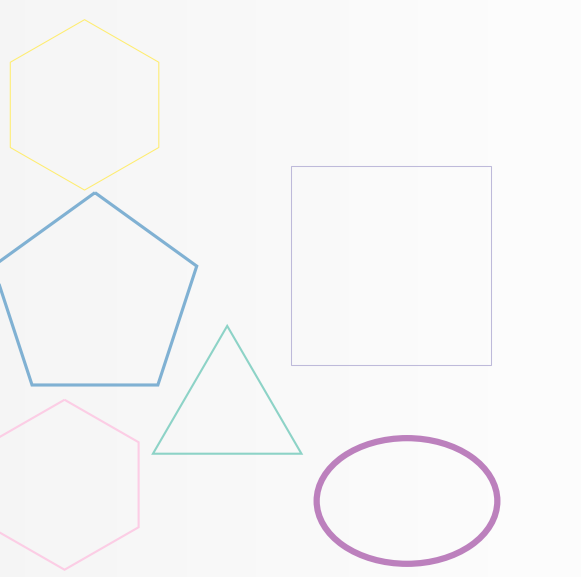[{"shape": "triangle", "thickness": 1, "radius": 0.74, "center": [0.391, 0.287]}, {"shape": "square", "thickness": 0.5, "radius": 0.86, "center": [0.672, 0.54]}, {"shape": "pentagon", "thickness": 1.5, "radius": 0.92, "center": [0.163, 0.481]}, {"shape": "hexagon", "thickness": 1, "radius": 0.74, "center": [0.111, 0.16]}, {"shape": "oval", "thickness": 3, "radius": 0.78, "center": [0.7, 0.132]}, {"shape": "hexagon", "thickness": 0.5, "radius": 0.74, "center": [0.145, 0.818]}]